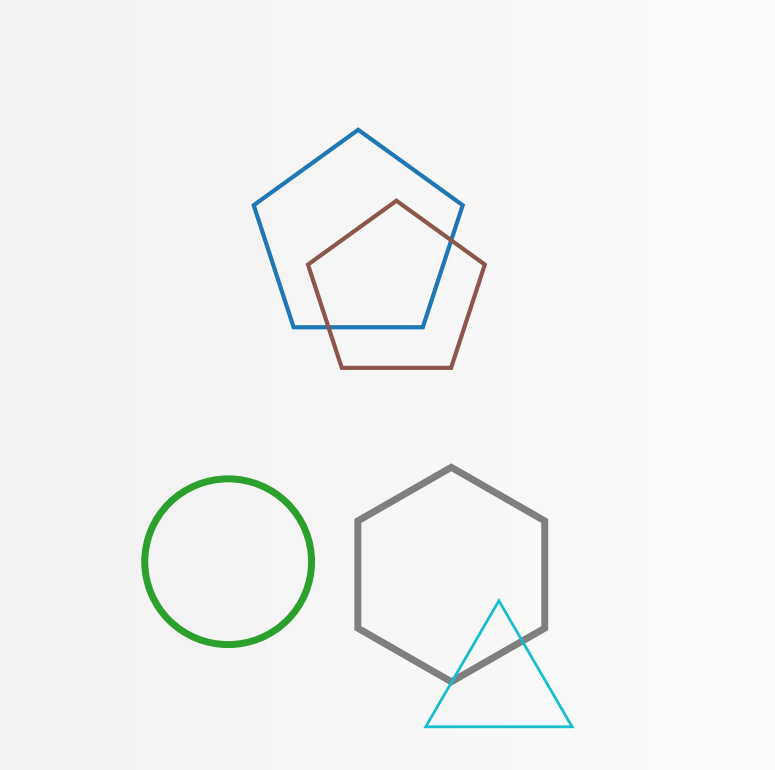[{"shape": "pentagon", "thickness": 1.5, "radius": 0.71, "center": [0.462, 0.69]}, {"shape": "circle", "thickness": 2.5, "radius": 0.54, "center": [0.294, 0.27]}, {"shape": "pentagon", "thickness": 1.5, "radius": 0.6, "center": [0.512, 0.619]}, {"shape": "hexagon", "thickness": 2.5, "radius": 0.7, "center": [0.582, 0.254]}, {"shape": "triangle", "thickness": 1, "radius": 0.55, "center": [0.644, 0.111]}]